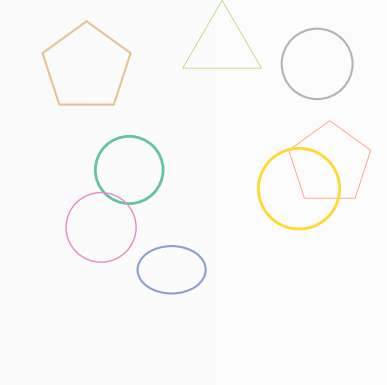[{"shape": "circle", "thickness": 2, "radius": 0.44, "center": [0.333, 0.559]}, {"shape": "pentagon", "thickness": 0.5, "radius": 0.56, "center": [0.851, 0.575]}, {"shape": "oval", "thickness": 1.5, "radius": 0.44, "center": [0.443, 0.299]}, {"shape": "circle", "thickness": 1, "radius": 0.45, "center": [0.261, 0.409]}, {"shape": "triangle", "thickness": 0.5, "radius": 0.59, "center": [0.573, 0.882]}, {"shape": "circle", "thickness": 2, "radius": 0.52, "center": [0.772, 0.51]}, {"shape": "pentagon", "thickness": 1.5, "radius": 0.6, "center": [0.223, 0.825]}, {"shape": "circle", "thickness": 1.5, "radius": 0.46, "center": [0.818, 0.834]}]